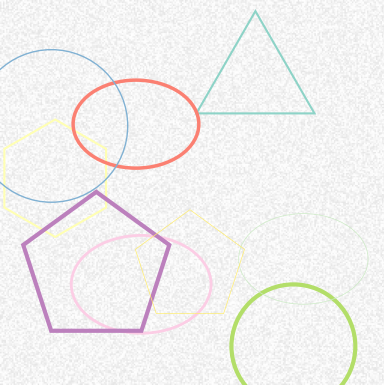[{"shape": "triangle", "thickness": 1.5, "radius": 0.89, "center": [0.663, 0.794]}, {"shape": "hexagon", "thickness": 1.5, "radius": 0.76, "center": [0.143, 0.537]}, {"shape": "oval", "thickness": 2.5, "radius": 0.82, "center": [0.353, 0.678]}, {"shape": "circle", "thickness": 1, "radius": 0.99, "center": [0.134, 0.673]}, {"shape": "circle", "thickness": 3, "radius": 0.8, "center": [0.762, 0.1]}, {"shape": "oval", "thickness": 2, "radius": 0.91, "center": [0.367, 0.262]}, {"shape": "pentagon", "thickness": 3, "radius": 1.0, "center": [0.25, 0.302]}, {"shape": "oval", "thickness": 0.5, "radius": 0.84, "center": [0.788, 0.327]}, {"shape": "pentagon", "thickness": 0.5, "radius": 0.75, "center": [0.493, 0.306]}]